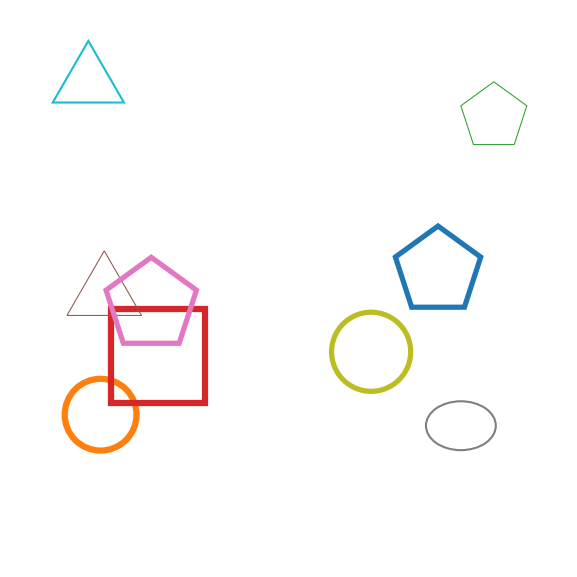[{"shape": "pentagon", "thickness": 2.5, "radius": 0.39, "center": [0.759, 0.53]}, {"shape": "circle", "thickness": 3, "radius": 0.31, "center": [0.174, 0.281]}, {"shape": "pentagon", "thickness": 0.5, "radius": 0.3, "center": [0.855, 0.797]}, {"shape": "square", "thickness": 3, "radius": 0.41, "center": [0.274, 0.382]}, {"shape": "triangle", "thickness": 0.5, "radius": 0.37, "center": [0.181, 0.49]}, {"shape": "pentagon", "thickness": 2.5, "radius": 0.41, "center": [0.262, 0.471]}, {"shape": "oval", "thickness": 1, "radius": 0.3, "center": [0.798, 0.262]}, {"shape": "circle", "thickness": 2.5, "radius": 0.34, "center": [0.643, 0.39]}, {"shape": "triangle", "thickness": 1, "radius": 0.36, "center": [0.153, 0.857]}]